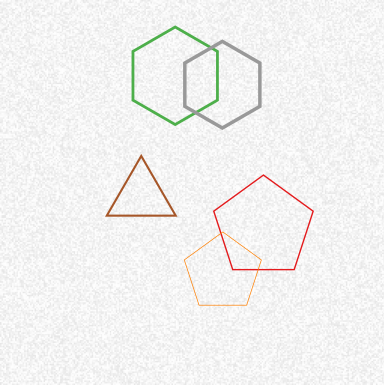[{"shape": "pentagon", "thickness": 1, "radius": 0.68, "center": [0.684, 0.409]}, {"shape": "hexagon", "thickness": 2, "radius": 0.63, "center": [0.455, 0.803]}, {"shape": "pentagon", "thickness": 0.5, "radius": 0.53, "center": [0.579, 0.292]}, {"shape": "triangle", "thickness": 1.5, "radius": 0.52, "center": [0.367, 0.492]}, {"shape": "hexagon", "thickness": 2.5, "radius": 0.56, "center": [0.578, 0.78]}]